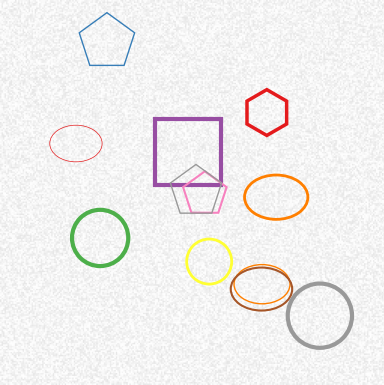[{"shape": "oval", "thickness": 0.5, "radius": 0.34, "center": [0.197, 0.627]}, {"shape": "hexagon", "thickness": 2.5, "radius": 0.3, "center": [0.693, 0.708]}, {"shape": "pentagon", "thickness": 1, "radius": 0.38, "center": [0.278, 0.891]}, {"shape": "circle", "thickness": 3, "radius": 0.37, "center": [0.26, 0.382]}, {"shape": "square", "thickness": 3, "radius": 0.43, "center": [0.489, 0.605]}, {"shape": "oval", "thickness": 2, "radius": 0.41, "center": [0.717, 0.488]}, {"shape": "oval", "thickness": 1, "radius": 0.36, "center": [0.681, 0.262]}, {"shape": "circle", "thickness": 2, "radius": 0.29, "center": [0.543, 0.321]}, {"shape": "oval", "thickness": 1.5, "radius": 0.4, "center": [0.679, 0.249]}, {"shape": "pentagon", "thickness": 1.5, "radius": 0.3, "center": [0.532, 0.496]}, {"shape": "pentagon", "thickness": 1, "radius": 0.35, "center": [0.509, 0.503]}, {"shape": "circle", "thickness": 3, "radius": 0.42, "center": [0.831, 0.18]}]